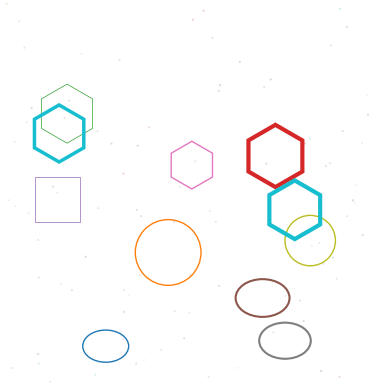[{"shape": "oval", "thickness": 1, "radius": 0.3, "center": [0.275, 0.101]}, {"shape": "circle", "thickness": 1, "radius": 0.43, "center": [0.437, 0.344]}, {"shape": "hexagon", "thickness": 0.5, "radius": 0.38, "center": [0.174, 0.705]}, {"shape": "hexagon", "thickness": 3, "radius": 0.4, "center": [0.715, 0.595]}, {"shape": "square", "thickness": 0.5, "radius": 0.29, "center": [0.15, 0.482]}, {"shape": "oval", "thickness": 1.5, "radius": 0.35, "center": [0.682, 0.226]}, {"shape": "hexagon", "thickness": 1, "radius": 0.31, "center": [0.498, 0.571]}, {"shape": "oval", "thickness": 1.5, "radius": 0.34, "center": [0.74, 0.115]}, {"shape": "circle", "thickness": 1, "radius": 0.33, "center": [0.806, 0.375]}, {"shape": "hexagon", "thickness": 2.5, "radius": 0.37, "center": [0.154, 0.653]}, {"shape": "hexagon", "thickness": 3, "radius": 0.38, "center": [0.766, 0.455]}]